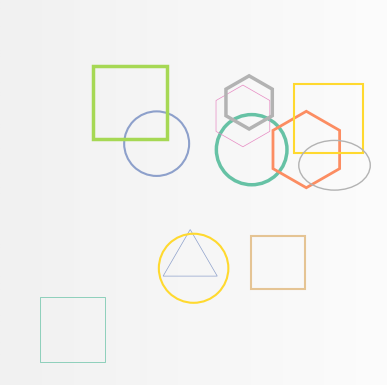[{"shape": "square", "thickness": 0.5, "radius": 0.42, "center": [0.187, 0.144]}, {"shape": "circle", "thickness": 2.5, "radius": 0.46, "center": [0.649, 0.611]}, {"shape": "hexagon", "thickness": 2, "radius": 0.5, "center": [0.79, 0.612]}, {"shape": "triangle", "thickness": 0.5, "radius": 0.4, "center": [0.491, 0.323]}, {"shape": "circle", "thickness": 1.5, "radius": 0.42, "center": [0.404, 0.627]}, {"shape": "hexagon", "thickness": 0.5, "radius": 0.4, "center": [0.627, 0.699]}, {"shape": "square", "thickness": 2.5, "radius": 0.48, "center": [0.336, 0.734]}, {"shape": "circle", "thickness": 1.5, "radius": 0.45, "center": [0.5, 0.303]}, {"shape": "square", "thickness": 1.5, "radius": 0.44, "center": [0.847, 0.693]}, {"shape": "square", "thickness": 1.5, "radius": 0.34, "center": [0.717, 0.319]}, {"shape": "oval", "thickness": 1, "radius": 0.46, "center": [0.863, 0.571]}, {"shape": "hexagon", "thickness": 2.5, "radius": 0.35, "center": [0.643, 0.734]}]